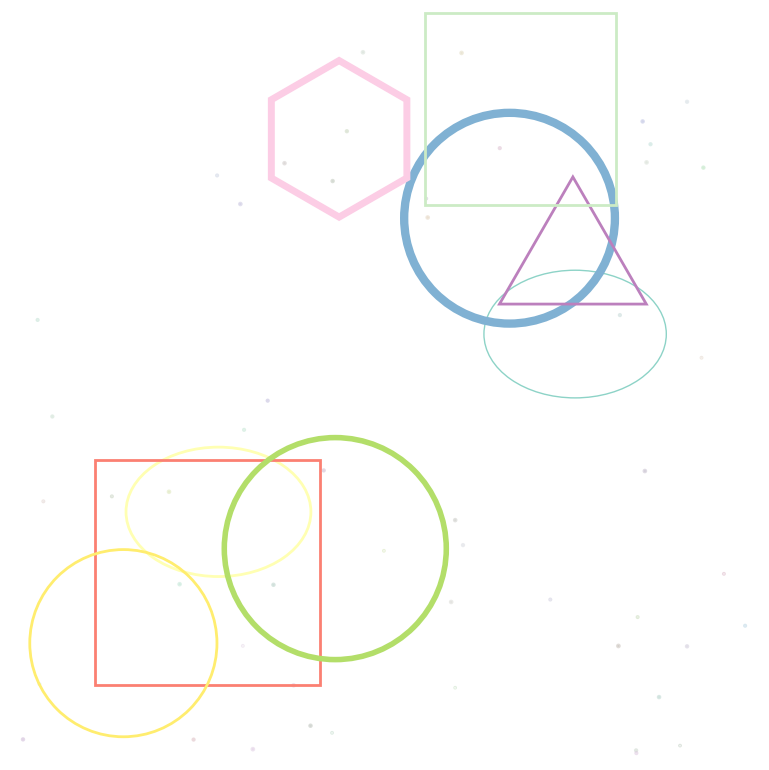[{"shape": "oval", "thickness": 0.5, "radius": 0.59, "center": [0.747, 0.566]}, {"shape": "oval", "thickness": 1, "radius": 0.6, "center": [0.284, 0.335]}, {"shape": "square", "thickness": 1, "radius": 0.73, "center": [0.269, 0.256]}, {"shape": "circle", "thickness": 3, "radius": 0.68, "center": [0.662, 0.717]}, {"shape": "circle", "thickness": 2, "radius": 0.72, "center": [0.435, 0.288]}, {"shape": "hexagon", "thickness": 2.5, "radius": 0.51, "center": [0.44, 0.82]}, {"shape": "triangle", "thickness": 1, "radius": 0.55, "center": [0.744, 0.66]}, {"shape": "square", "thickness": 1, "radius": 0.62, "center": [0.676, 0.859]}, {"shape": "circle", "thickness": 1, "radius": 0.61, "center": [0.16, 0.165]}]